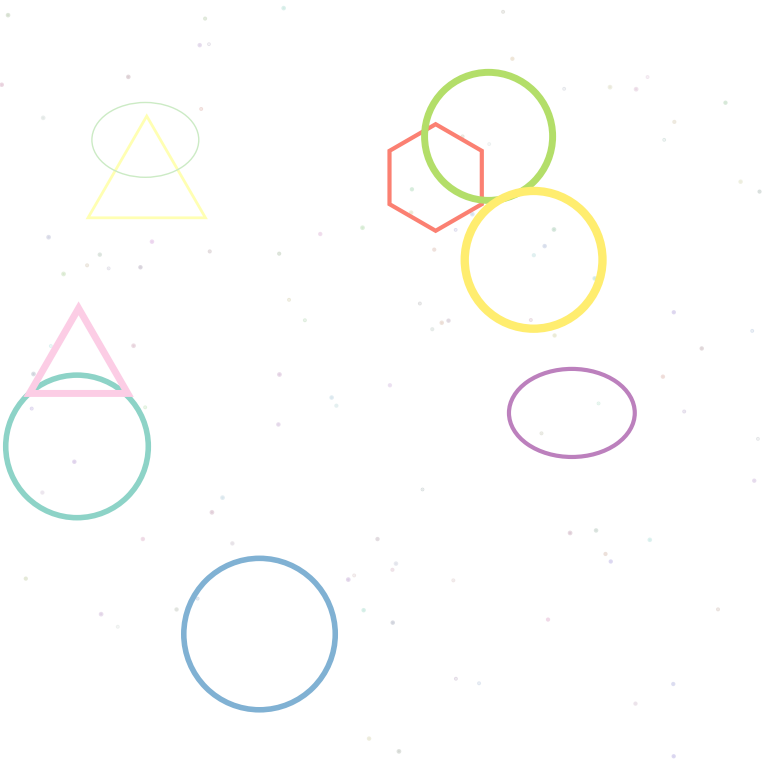[{"shape": "circle", "thickness": 2, "radius": 0.46, "center": [0.1, 0.42]}, {"shape": "triangle", "thickness": 1, "radius": 0.44, "center": [0.191, 0.761]}, {"shape": "hexagon", "thickness": 1.5, "radius": 0.35, "center": [0.566, 0.769]}, {"shape": "circle", "thickness": 2, "radius": 0.49, "center": [0.337, 0.177]}, {"shape": "circle", "thickness": 2.5, "radius": 0.42, "center": [0.635, 0.823]}, {"shape": "triangle", "thickness": 2.5, "radius": 0.37, "center": [0.102, 0.526]}, {"shape": "oval", "thickness": 1.5, "radius": 0.41, "center": [0.743, 0.464]}, {"shape": "oval", "thickness": 0.5, "radius": 0.35, "center": [0.189, 0.818]}, {"shape": "circle", "thickness": 3, "radius": 0.45, "center": [0.693, 0.663]}]